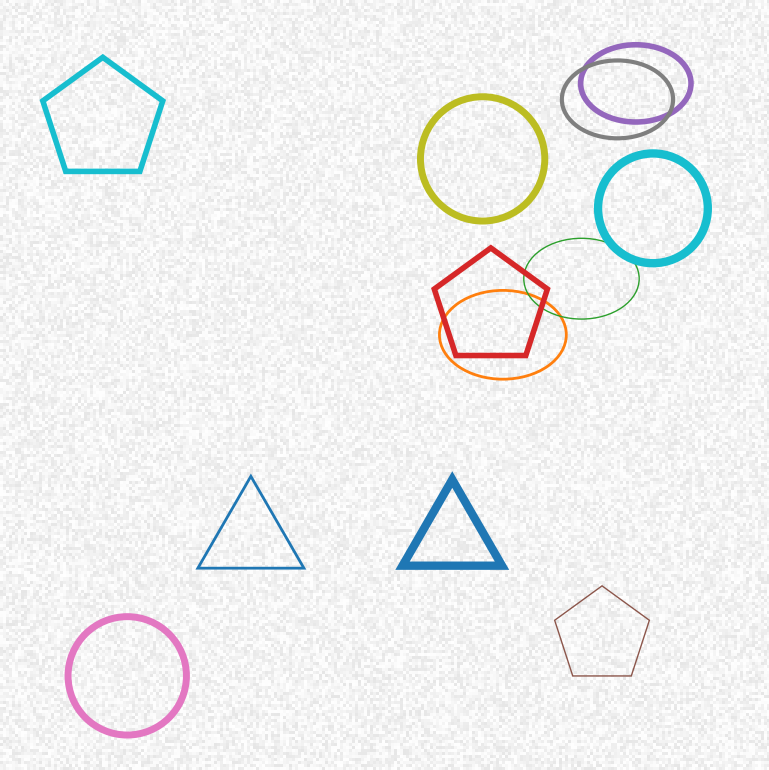[{"shape": "triangle", "thickness": 3, "radius": 0.37, "center": [0.587, 0.303]}, {"shape": "triangle", "thickness": 1, "radius": 0.4, "center": [0.326, 0.302]}, {"shape": "oval", "thickness": 1, "radius": 0.41, "center": [0.653, 0.565]}, {"shape": "oval", "thickness": 0.5, "radius": 0.37, "center": [0.755, 0.638]}, {"shape": "pentagon", "thickness": 2, "radius": 0.39, "center": [0.637, 0.601]}, {"shape": "oval", "thickness": 2, "radius": 0.36, "center": [0.826, 0.892]}, {"shape": "pentagon", "thickness": 0.5, "radius": 0.32, "center": [0.782, 0.174]}, {"shape": "circle", "thickness": 2.5, "radius": 0.38, "center": [0.165, 0.122]}, {"shape": "oval", "thickness": 1.5, "radius": 0.36, "center": [0.802, 0.871]}, {"shape": "circle", "thickness": 2.5, "radius": 0.4, "center": [0.627, 0.794]}, {"shape": "pentagon", "thickness": 2, "radius": 0.41, "center": [0.133, 0.844]}, {"shape": "circle", "thickness": 3, "radius": 0.36, "center": [0.848, 0.729]}]